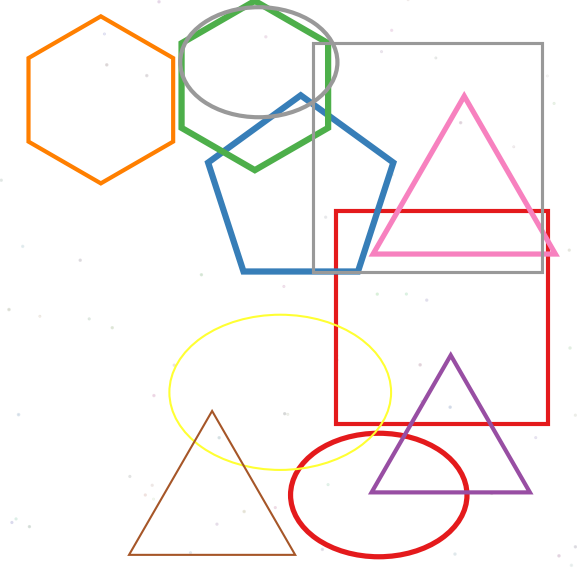[{"shape": "square", "thickness": 2, "radius": 0.92, "center": [0.766, 0.449]}, {"shape": "oval", "thickness": 2.5, "radius": 0.76, "center": [0.656, 0.142]}, {"shape": "pentagon", "thickness": 3, "radius": 0.84, "center": [0.521, 0.665]}, {"shape": "hexagon", "thickness": 3, "radius": 0.73, "center": [0.441, 0.851]}, {"shape": "triangle", "thickness": 2, "radius": 0.79, "center": [0.781, 0.226]}, {"shape": "hexagon", "thickness": 2, "radius": 0.72, "center": [0.175, 0.826]}, {"shape": "oval", "thickness": 1, "radius": 0.96, "center": [0.485, 0.32]}, {"shape": "triangle", "thickness": 1, "radius": 0.83, "center": [0.367, 0.121]}, {"shape": "triangle", "thickness": 2.5, "radius": 0.91, "center": [0.804, 0.65]}, {"shape": "square", "thickness": 1.5, "radius": 0.99, "center": [0.74, 0.726]}, {"shape": "oval", "thickness": 2, "radius": 0.68, "center": [0.448, 0.891]}]